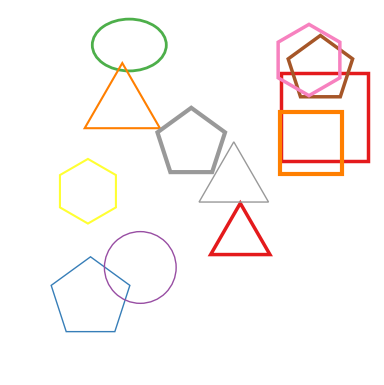[{"shape": "square", "thickness": 2.5, "radius": 0.57, "center": [0.843, 0.696]}, {"shape": "triangle", "thickness": 2.5, "radius": 0.44, "center": [0.624, 0.383]}, {"shape": "pentagon", "thickness": 1, "radius": 0.54, "center": [0.235, 0.226]}, {"shape": "oval", "thickness": 2, "radius": 0.48, "center": [0.336, 0.883]}, {"shape": "circle", "thickness": 1, "radius": 0.47, "center": [0.364, 0.305]}, {"shape": "square", "thickness": 3, "radius": 0.4, "center": [0.808, 0.629]}, {"shape": "triangle", "thickness": 1.5, "radius": 0.56, "center": [0.318, 0.723]}, {"shape": "hexagon", "thickness": 1.5, "radius": 0.42, "center": [0.228, 0.503]}, {"shape": "pentagon", "thickness": 2.5, "radius": 0.44, "center": [0.832, 0.82]}, {"shape": "hexagon", "thickness": 2.5, "radius": 0.46, "center": [0.803, 0.844]}, {"shape": "pentagon", "thickness": 3, "radius": 0.46, "center": [0.497, 0.628]}, {"shape": "triangle", "thickness": 1, "radius": 0.52, "center": [0.607, 0.527]}]